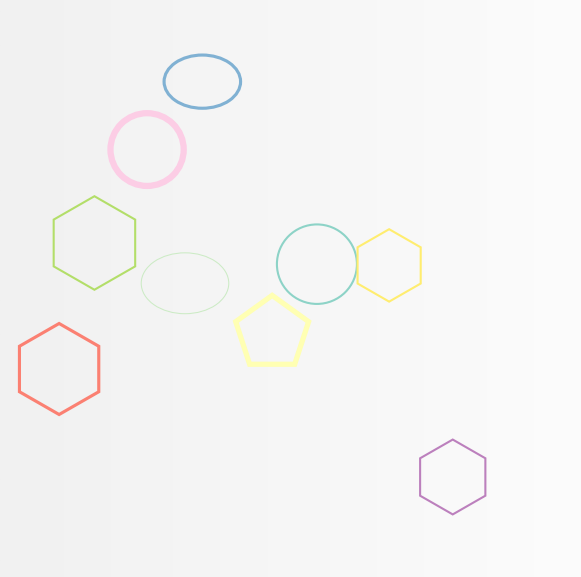[{"shape": "circle", "thickness": 1, "radius": 0.34, "center": [0.545, 0.542]}, {"shape": "pentagon", "thickness": 2.5, "radius": 0.33, "center": [0.468, 0.422]}, {"shape": "hexagon", "thickness": 1.5, "radius": 0.39, "center": [0.102, 0.36]}, {"shape": "oval", "thickness": 1.5, "radius": 0.33, "center": [0.348, 0.858]}, {"shape": "hexagon", "thickness": 1, "radius": 0.4, "center": [0.162, 0.578]}, {"shape": "circle", "thickness": 3, "radius": 0.31, "center": [0.253, 0.74]}, {"shape": "hexagon", "thickness": 1, "radius": 0.32, "center": [0.779, 0.173]}, {"shape": "oval", "thickness": 0.5, "radius": 0.38, "center": [0.318, 0.509]}, {"shape": "hexagon", "thickness": 1, "radius": 0.31, "center": [0.669, 0.54]}]